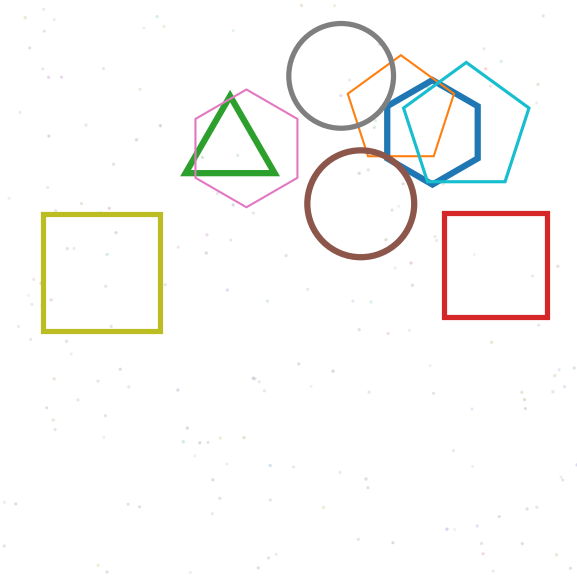[{"shape": "hexagon", "thickness": 3, "radius": 0.45, "center": [0.749, 0.77]}, {"shape": "pentagon", "thickness": 1, "radius": 0.48, "center": [0.694, 0.807]}, {"shape": "triangle", "thickness": 3, "radius": 0.45, "center": [0.398, 0.744]}, {"shape": "square", "thickness": 2.5, "radius": 0.45, "center": [0.858, 0.54]}, {"shape": "circle", "thickness": 3, "radius": 0.46, "center": [0.625, 0.646]}, {"shape": "hexagon", "thickness": 1, "radius": 0.51, "center": [0.427, 0.742]}, {"shape": "circle", "thickness": 2.5, "radius": 0.45, "center": [0.591, 0.868]}, {"shape": "square", "thickness": 2.5, "radius": 0.51, "center": [0.176, 0.527]}, {"shape": "pentagon", "thickness": 1.5, "radius": 0.57, "center": [0.807, 0.777]}]